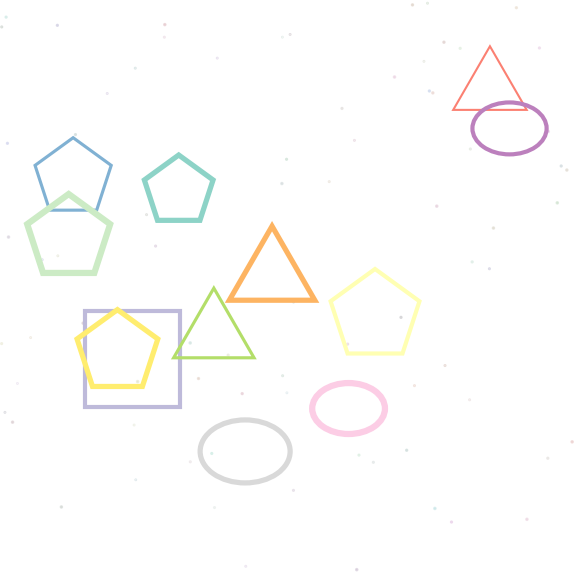[{"shape": "pentagon", "thickness": 2.5, "radius": 0.31, "center": [0.309, 0.668]}, {"shape": "pentagon", "thickness": 2, "radius": 0.4, "center": [0.649, 0.452]}, {"shape": "square", "thickness": 2, "radius": 0.41, "center": [0.229, 0.378]}, {"shape": "triangle", "thickness": 1, "radius": 0.37, "center": [0.848, 0.846]}, {"shape": "pentagon", "thickness": 1.5, "radius": 0.35, "center": [0.127, 0.691]}, {"shape": "triangle", "thickness": 2.5, "radius": 0.43, "center": [0.471, 0.522]}, {"shape": "triangle", "thickness": 1.5, "radius": 0.4, "center": [0.37, 0.42]}, {"shape": "oval", "thickness": 3, "radius": 0.32, "center": [0.604, 0.292]}, {"shape": "oval", "thickness": 2.5, "radius": 0.39, "center": [0.424, 0.217]}, {"shape": "oval", "thickness": 2, "radius": 0.32, "center": [0.882, 0.777]}, {"shape": "pentagon", "thickness": 3, "radius": 0.38, "center": [0.119, 0.588]}, {"shape": "pentagon", "thickness": 2.5, "radius": 0.37, "center": [0.203, 0.389]}]